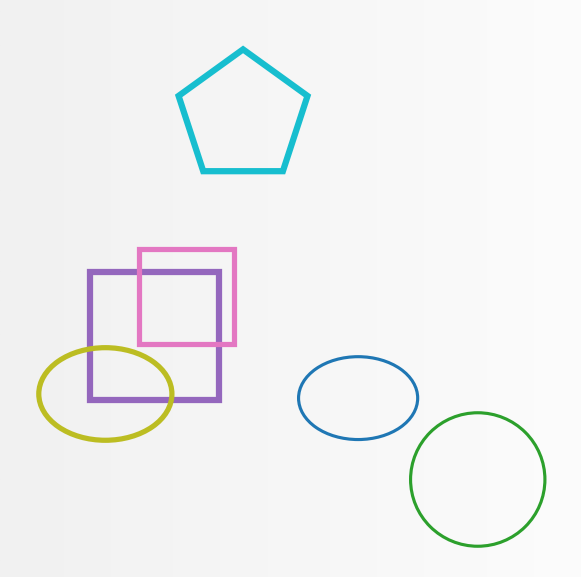[{"shape": "oval", "thickness": 1.5, "radius": 0.51, "center": [0.616, 0.31]}, {"shape": "circle", "thickness": 1.5, "radius": 0.58, "center": [0.822, 0.169]}, {"shape": "square", "thickness": 3, "radius": 0.55, "center": [0.266, 0.418]}, {"shape": "square", "thickness": 2.5, "radius": 0.41, "center": [0.321, 0.486]}, {"shape": "oval", "thickness": 2.5, "radius": 0.57, "center": [0.181, 0.317]}, {"shape": "pentagon", "thickness": 3, "radius": 0.58, "center": [0.418, 0.797]}]